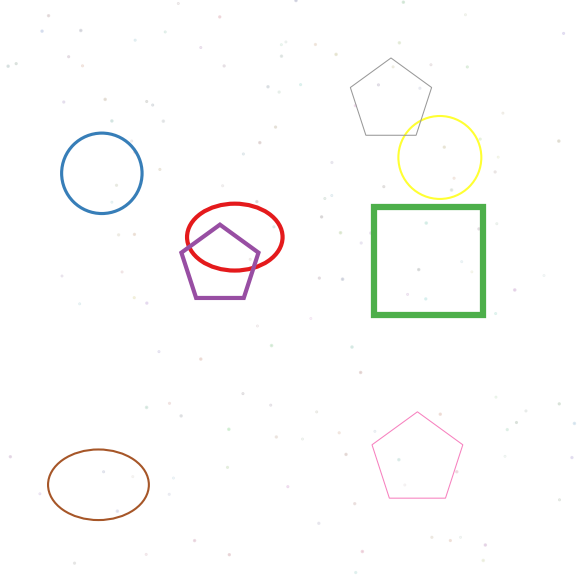[{"shape": "oval", "thickness": 2, "radius": 0.41, "center": [0.407, 0.589]}, {"shape": "circle", "thickness": 1.5, "radius": 0.35, "center": [0.176, 0.699]}, {"shape": "square", "thickness": 3, "radius": 0.47, "center": [0.742, 0.547]}, {"shape": "pentagon", "thickness": 2, "radius": 0.35, "center": [0.381, 0.54]}, {"shape": "circle", "thickness": 1, "radius": 0.36, "center": [0.762, 0.726]}, {"shape": "oval", "thickness": 1, "radius": 0.44, "center": [0.17, 0.16]}, {"shape": "pentagon", "thickness": 0.5, "radius": 0.41, "center": [0.723, 0.203]}, {"shape": "pentagon", "thickness": 0.5, "radius": 0.37, "center": [0.677, 0.825]}]